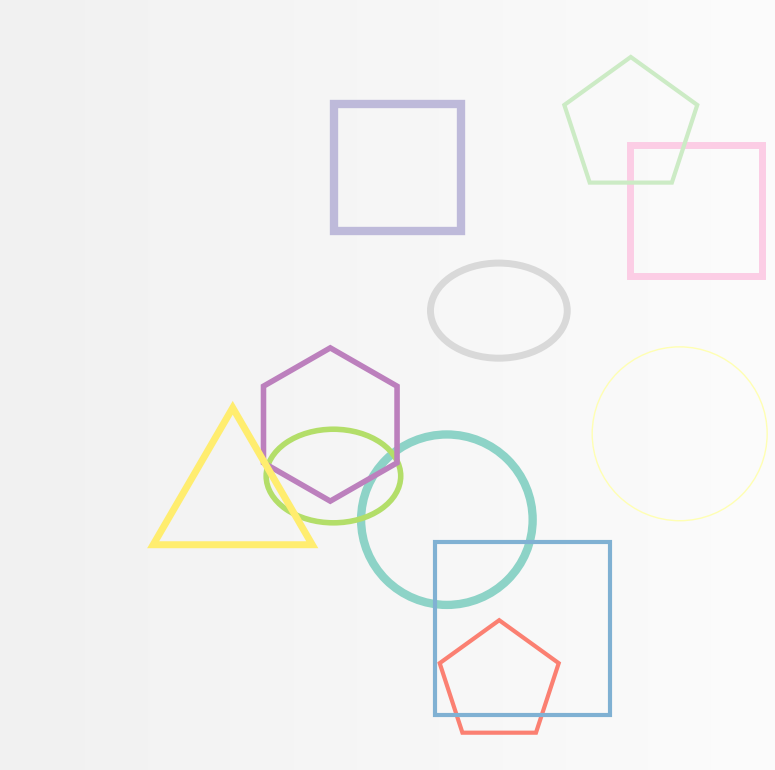[{"shape": "circle", "thickness": 3, "radius": 0.55, "center": [0.577, 0.325]}, {"shape": "circle", "thickness": 0.5, "radius": 0.56, "center": [0.877, 0.437]}, {"shape": "square", "thickness": 3, "radius": 0.41, "center": [0.513, 0.782]}, {"shape": "pentagon", "thickness": 1.5, "radius": 0.4, "center": [0.644, 0.114]}, {"shape": "square", "thickness": 1.5, "radius": 0.56, "center": [0.675, 0.184]}, {"shape": "oval", "thickness": 2, "radius": 0.43, "center": [0.43, 0.382]}, {"shape": "square", "thickness": 2.5, "radius": 0.43, "center": [0.899, 0.727]}, {"shape": "oval", "thickness": 2.5, "radius": 0.44, "center": [0.644, 0.597]}, {"shape": "hexagon", "thickness": 2, "radius": 0.5, "center": [0.426, 0.449]}, {"shape": "pentagon", "thickness": 1.5, "radius": 0.45, "center": [0.814, 0.836]}, {"shape": "triangle", "thickness": 2.5, "radius": 0.59, "center": [0.3, 0.352]}]